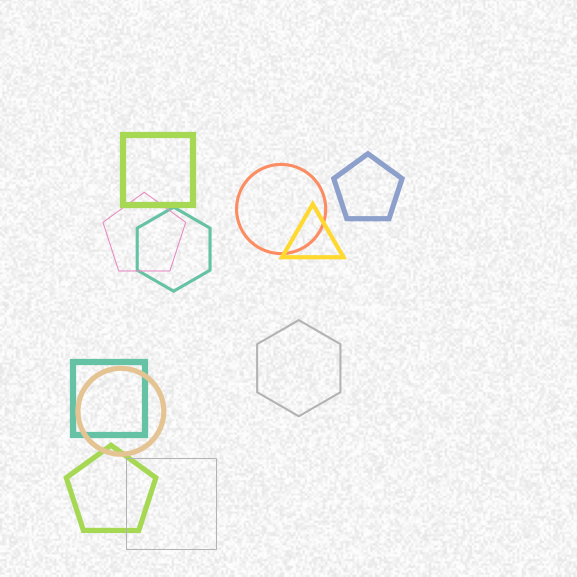[{"shape": "hexagon", "thickness": 1.5, "radius": 0.36, "center": [0.301, 0.568]}, {"shape": "square", "thickness": 3, "radius": 0.31, "center": [0.189, 0.309]}, {"shape": "circle", "thickness": 1.5, "radius": 0.39, "center": [0.487, 0.637]}, {"shape": "pentagon", "thickness": 2.5, "radius": 0.31, "center": [0.637, 0.671]}, {"shape": "pentagon", "thickness": 0.5, "radius": 0.38, "center": [0.25, 0.591]}, {"shape": "square", "thickness": 3, "radius": 0.3, "center": [0.273, 0.705]}, {"shape": "pentagon", "thickness": 2.5, "radius": 0.41, "center": [0.192, 0.147]}, {"shape": "triangle", "thickness": 2, "radius": 0.31, "center": [0.542, 0.584]}, {"shape": "circle", "thickness": 2.5, "radius": 0.37, "center": [0.209, 0.287]}, {"shape": "hexagon", "thickness": 1, "radius": 0.42, "center": [0.517, 0.362]}, {"shape": "square", "thickness": 0.5, "radius": 0.39, "center": [0.296, 0.127]}]